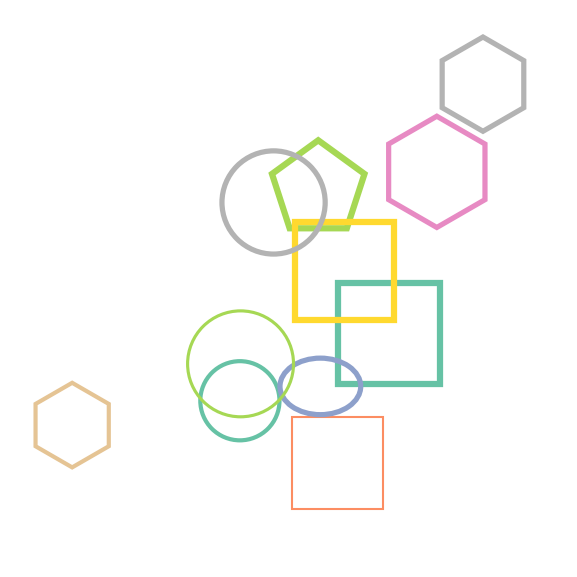[{"shape": "square", "thickness": 3, "radius": 0.44, "center": [0.673, 0.422]}, {"shape": "circle", "thickness": 2, "radius": 0.34, "center": [0.415, 0.305]}, {"shape": "square", "thickness": 1, "radius": 0.4, "center": [0.584, 0.197]}, {"shape": "oval", "thickness": 2.5, "radius": 0.35, "center": [0.555, 0.33]}, {"shape": "hexagon", "thickness": 2.5, "radius": 0.48, "center": [0.756, 0.702]}, {"shape": "circle", "thickness": 1.5, "radius": 0.46, "center": [0.417, 0.369]}, {"shape": "pentagon", "thickness": 3, "radius": 0.42, "center": [0.551, 0.672]}, {"shape": "square", "thickness": 3, "radius": 0.43, "center": [0.596, 0.53]}, {"shape": "hexagon", "thickness": 2, "radius": 0.37, "center": [0.125, 0.263]}, {"shape": "circle", "thickness": 2.5, "radius": 0.45, "center": [0.474, 0.649]}, {"shape": "hexagon", "thickness": 2.5, "radius": 0.41, "center": [0.836, 0.853]}]